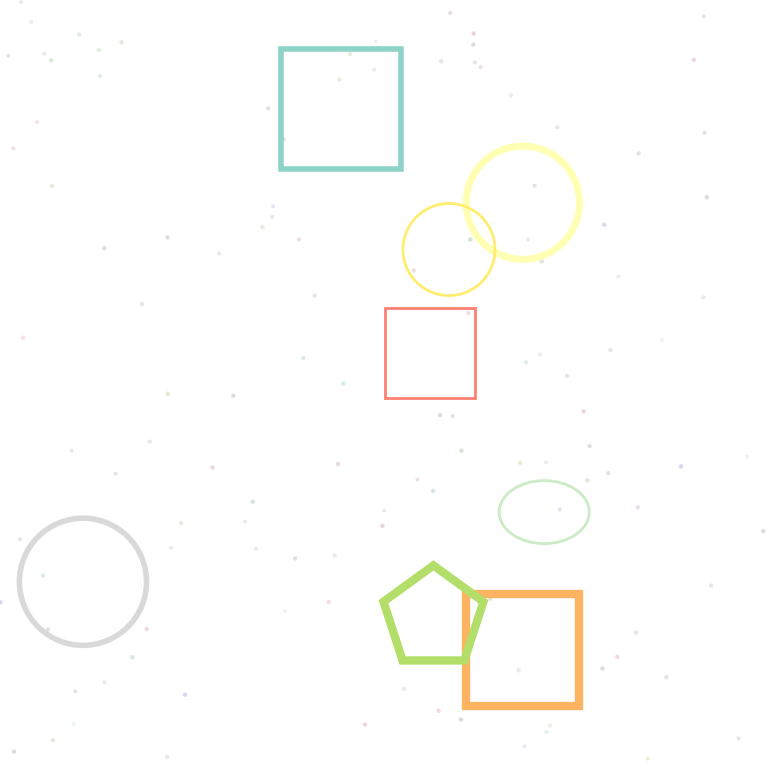[{"shape": "square", "thickness": 2, "radius": 0.39, "center": [0.443, 0.858]}, {"shape": "circle", "thickness": 2.5, "radius": 0.37, "center": [0.679, 0.737]}, {"shape": "square", "thickness": 1, "radius": 0.29, "center": [0.558, 0.542]}, {"shape": "square", "thickness": 3, "radius": 0.36, "center": [0.678, 0.155]}, {"shape": "pentagon", "thickness": 3, "radius": 0.34, "center": [0.563, 0.197]}, {"shape": "circle", "thickness": 2, "radius": 0.41, "center": [0.108, 0.244]}, {"shape": "oval", "thickness": 1, "radius": 0.29, "center": [0.707, 0.335]}, {"shape": "circle", "thickness": 1, "radius": 0.3, "center": [0.583, 0.676]}]